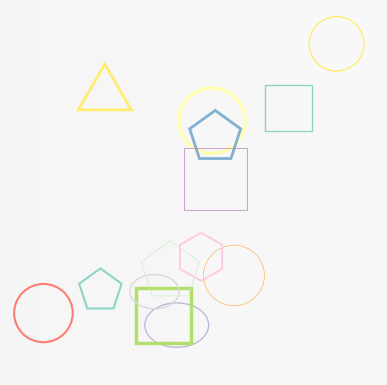[{"shape": "pentagon", "thickness": 1.5, "radius": 0.29, "center": [0.259, 0.245]}, {"shape": "square", "thickness": 1, "radius": 0.3, "center": [0.744, 0.72]}, {"shape": "circle", "thickness": 2.5, "radius": 0.43, "center": [0.547, 0.686]}, {"shape": "oval", "thickness": 1, "radius": 0.41, "center": [0.456, 0.156]}, {"shape": "circle", "thickness": 1.5, "radius": 0.38, "center": [0.112, 0.187]}, {"shape": "pentagon", "thickness": 2, "radius": 0.35, "center": [0.555, 0.644]}, {"shape": "circle", "thickness": 0.5, "radius": 0.39, "center": [0.604, 0.284]}, {"shape": "square", "thickness": 2.5, "radius": 0.36, "center": [0.422, 0.18]}, {"shape": "hexagon", "thickness": 1.5, "radius": 0.31, "center": [0.519, 0.333]}, {"shape": "oval", "thickness": 1, "radius": 0.32, "center": [0.399, 0.242]}, {"shape": "square", "thickness": 0.5, "radius": 0.4, "center": [0.556, 0.535]}, {"shape": "pentagon", "thickness": 0.5, "radius": 0.4, "center": [0.439, 0.295]}, {"shape": "circle", "thickness": 1, "radius": 0.35, "center": [0.868, 0.886]}, {"shape": "triangle", "thickness": 2, "radius": 0.4, "center": [0.27, 0.754]}]